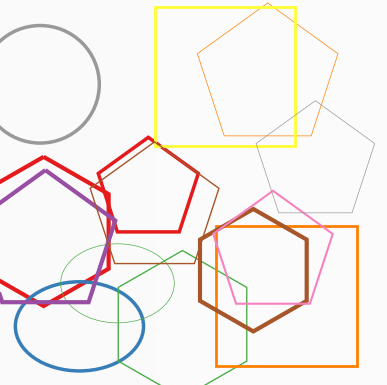[{"shape": "pentagon", "thickness": 2.5, "radius": 0.68, "center": [0.383, 0.507]}, {"shape": "hexagon", "thickness": 3, "radius": 0.97, "center": [0.113, 0.399]}, {"shape": "oval", "thickness": 2.5, "radius": 0.83, "center": [0.205, 0.152]}, {"shape": "oval", "thickness": 0.5, "radius": 0.73, "center": [0.303, 0.264]}, {"shape": "hexagon", "thickness": 1, "radius": 0.96, "center": [0.471, 0.158]}, {"shape": "pentagon", "thickness": 3, "radius": 0.95, "center": [0.117, 0.368]}, {"shape": "pentagon", "thickness": 0.5, "radius": 0.95, "center": [0.691, 0.801]}, {"shape": "square", "thickness": 2, "radius": 0.91, "center": [0.738, 0.231]}, {"shape": "square", "thickness": 2, "radius": 0.9, "center": [0.58, 0.802]}, {"shape": "pentagon", "thickness": 1, "radius": 0.87, "center": [0.399, 0.457]}, {"shape": "hexagon", "thickness": 3, "radius": 0.79, "center": [0.654, 0.298]}, {"shape": "pentagon", "thickness": 1.5, "radius": 0.81, "center": [0.704, 0.342]}, {"shape": "pentagon", "thickness": 0.5, "radius": 0.8, "center": [0.814, 0.577]}, {"shape": "circle", "thickness": 2.5, "radius": 0.76, "center": [0.104, 0.781]}]